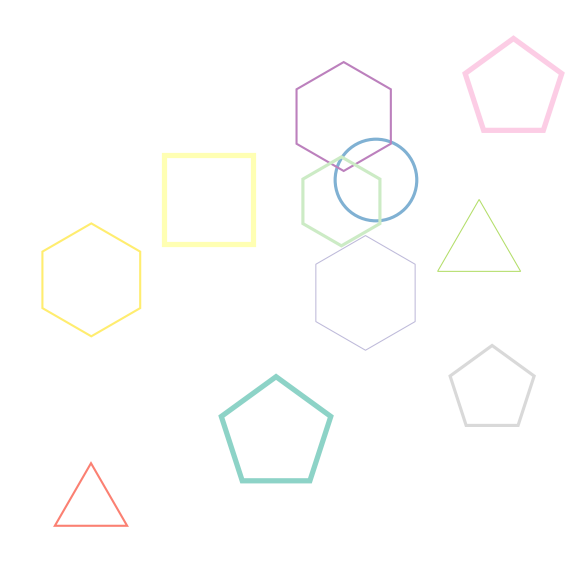[{"shape": "pentagon", "thickness": 2.5, "radius": 0.5, "center": [0.478, 0.247]}, {"shape": "square", "thickness": 2.5, "radius": 0.39, "center": [0.361, 0.653]}, {"shape": "hexagon", "thickness": 0.5, "radius": 0.5, "center": [0.633, 0.492]}, {"shape": "triangle", "thickness": 1, "radius": 0.36, "center": [0.158, 0.125]}, {"shape": "circle", "thickness": 1.5, "radius": 0.35, "center": [0.651, 0.687]}, {"shape": "triangle", "thickness": 0.5, "radius": 0.42, "center": [0.83, 0.571]}, {"shape": "pentagon", "thickness": 2.5, "radius": 0.44, "center": [0.889, 0.845]}, {"shape": "pentagon", "thickness": 1.5, "radius": 0.38, "center": [0.852, 0.324]}, {"shape": "hexagon", "thickness": 1, "radius": 0.47, "center": [0.595, 0.797]}, {"shape": "hexagon", "thickness": 1.5, "radius": 0.39, "center": [0.591, 0.65]}, {"shape": "hexagon", "thickness": 1, "radius": 0.49, "center": [0.158, 0.515]}]